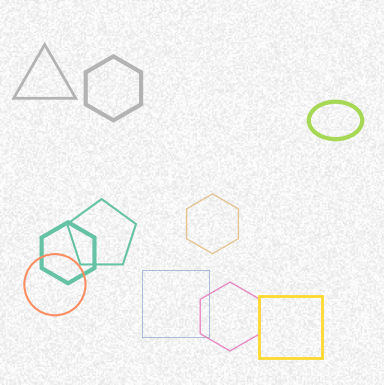[{"shape": "hexagon", "thickness": 3, "radius": 0.4, "center": [0.177, 0.343]}, {"shape": "pentagon", "thickness": 1.5, "radius": 0.47, "center": [0.264, 0.389]}, {"shape": "circle", "thickness": 1.5, "radius": 0.4, "center": [0.143, 0.261]}, {"shape": "square", "thickness": 0.5, "radius": 0.44, "center": [0.455, 0.212]}, {"shape": "hexagon", "thickness": 1, "radius": 0.45, "center": [0.598, 0.178]}, {"shape": "oval", "thickness": 3, "radius": 0.35, "center": [0.871, 0.687]}, {"shape": "square", "thickness": 2, "radius": 0.4, "center": [0.754, 0.151]}, {"shape": "hexagon", "thickness": 1, "radius": 0.39, "center": [0.552, 0.419]}, {"shape": "hexagon", "thickness": 3, "radius": 0.42, "center": [0.295, 0.77]}, {"shape": "triangle", "thickness": 2, "radius": 0.47, "center": [0.116, 0.791]}]